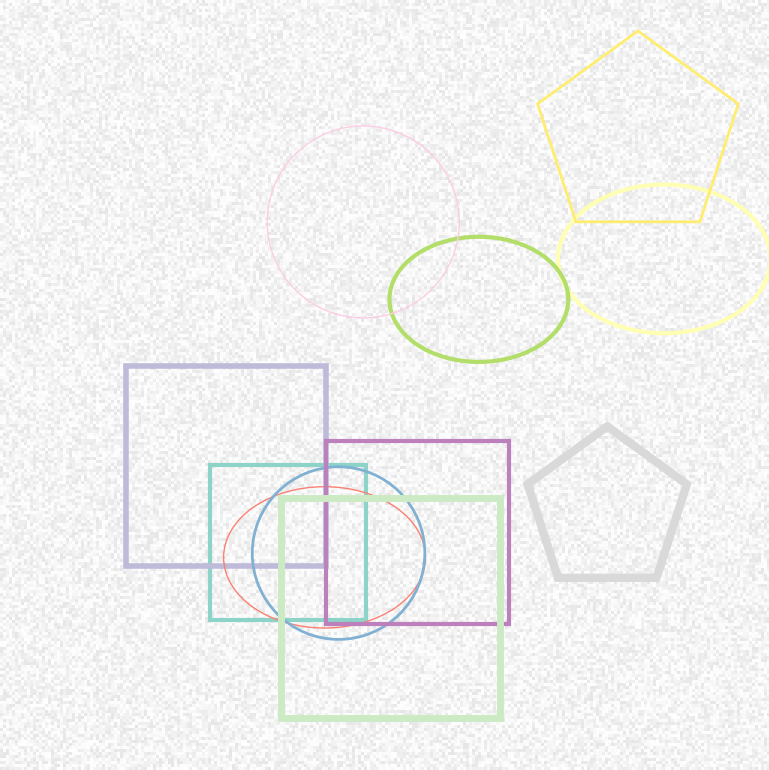[{"shape": "square", "thickness": 1.5, "radius": 0.5, "center": [0.374, 0.296]}, {"shape": "oval", "thickness": 1.5, "radius": 0.69, "center": [0.863, 0.664]}, {"shape": "square", "thickness": 2, "radius": 0.65, "center": [0.294, 0.395]}, {"shape": "oval", "thickness": 0.5, "radius": 0.66, "center": [0.421, 0.276]}, {"shape": "circle", "thickness": 1, "radius": 0.56, "center": [0.44, 0.282]}, {"shape": "oval", "thickness": 1.5, "radius": 0.58, "center": [0.622, 0.611]}, {"shape": "circle", "thickness": 0.5, "radius": 0.62, "center": [0.472, 0.712]}, {"shape": "pentagon", "thickness": 3, "radius": 0.54, "center": [0.789, 0.338]}, {"shape": "square", "thickness": 1.5, "radius": 0.59, "center": [0.542, 0.309]}, {"shape": "square", "thickness": 2.5, "radius": 0.71, "center": [0.507, 0.21]}, {"shape": "pentagon", "thickness": 1, "radius": 0.69, "center": [0.828, 0.823]}]